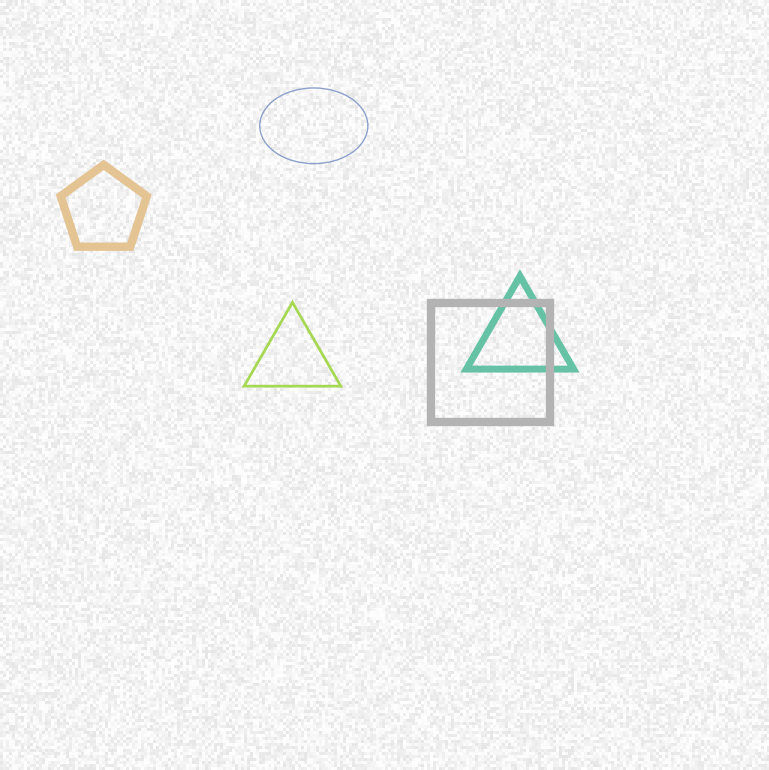[{"shape": "triangle", "thickness": 2.5, "radius": 0.4, "center": [0.675, 0.561]}, {"shape": "oval", "thickness": 0.5, "radius": 0.35, "center": [0.408, 0.837]}, {"shape": "triangle", "thickness": 1, "radius": 0.36, "center": [0.38, 0.535]}, {"shape": "pentagon", "thickness": 3, "radius": 0.29, "center": [0.135, 0.727]}, {"shape": "square", "thickness": 3, "radius": 0.38, "center": [0.637, 0.529]}]